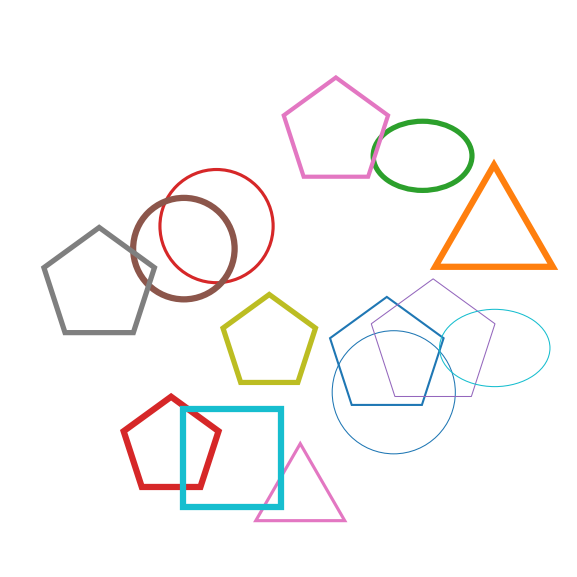[{"shape": "pentagon", "thickness": 1, "radius": 0.52, "center": [0.67, 0.382]}, {"shape": "circle", "thickness": 0.5, "radius": 0.53, "center": [0.682, 0.32]}, {"shape": "triangle", "thickness": 3, "radius": 0.59, "center": [0.855, 0.596]}, {"shape": "oval", "thickness": 2.5, "radius": 0.43, "center": [0.732, 0.729]}, {"shape": "pentagon", "thickness": 3, "radius": 0.43, "center": [0.296, 0.226]}, {"shape": "circle", "thickness": 1.5, "radius": 0.49, "center": [0.375, 0.608]}, {"shape": "pentagon", "thickness": 0.5, "radius": 0.56, "center": [0.75, 0.404]}, {"shape": "circle", "thickness": 3, "radius": 0.44, "center": [0.318, 0.569]}, {"shape": "pentagon", "thickness": 2, "radius": 0.47, "center": [0.582, 0.77]}, {"shape": "triangle", "thickness": 1.5, "radius": 0.44, "center": [0.52, 0.142]}, {"shape": "pentagon", "thickness": 2.5, "radius": 0.5, "center": [0.172, 0.505]}, {"shape": "pentagon", "thickness": 2.5, "radius": 0.42, "center": [0.466, 0.405]}, {"shape": "square", "thickness": 3, "radius": 0.42, "center": [0.402, 0.206]}, {"shape": "oval", "thickness": 0.5, "radius": 0.48, "center": [0.857, 0.397]}]